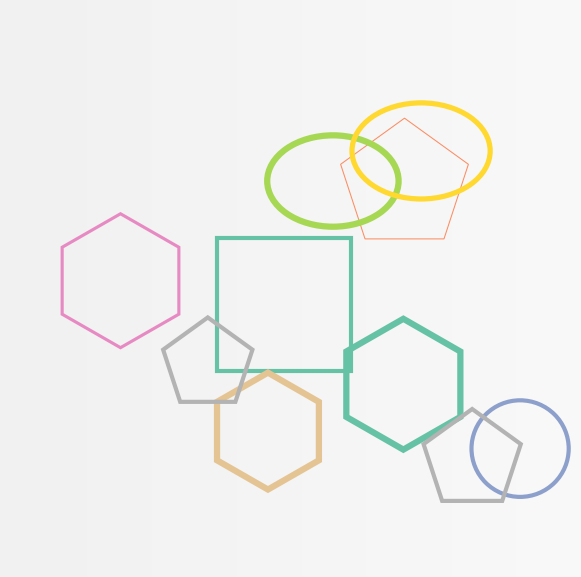[{"shape": "square", "thickness": 2, "radius": 0.57, "center": [0.488, 0.473]}, {"shape": "hexagon", "thickness": 3, "radius": 0.57, "center": [0.694, 0.334]}, {"shape": "pentagon", "thickness": 0.5, "radius": 0.58, "center": [0.696, 0.679]}, {"shape": "circle", "thickness": 2, "radius": 0.42, "center": [0.895, 0.222]}, {"shape": "hexagon", "thickness": 1.5, "radius": 0.58, "center": [0.207, 0.513]}, {"shape": "oval", "thickness": 3, "radius": 0.56, "center": [0.573, 0.686]}, {"shape": "oval", "thickness": 2.5, "radius": 0.59, "center": [0.724, 0.738]}, {"shape": "hexagon", "thickness": 3, "radius": 0.51, "center": [0.461, 0.253]}, {"shape": "pentagon", "thickness": 2, "radius": 0.4, "center": [0.357, 0.369]}, {"shape": "pentagon", "thickness": 2, "radius": 0.44, "center": [0.812, 0.203]}]